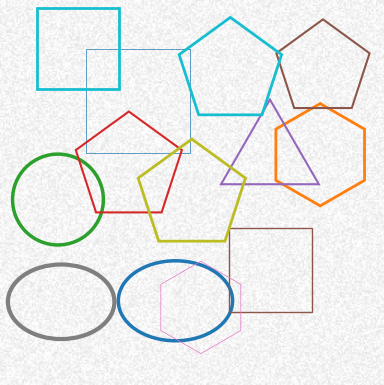[{"shape": "square", "thickness": 0.5, "radius": 0.68, "center": [0.359, 0.738]}, {"shape": "oval", "thickness": 2.5, "radius": 0.74, "center": [0.456, 0.219]}, {"shape": "hexagon", "thickness": 2, "radius": 0.66, "center": [0.832, 0.598]}, {"shape": "circle", "thickness": 2.5, "radius": 0.59, "center": [0.151, 0.482]}, {"shape": "pentagon", "thickness": 1.5, "radius": 0.72, "center": [0.335, 0.565]}, {"shape": "triangle", "thickness": 1.5, "radius": 0.73, "center": [0.701, 0.595]}, {"shape": "square", "thickness": 1, "radius": 0.54, "center": [0.703, 0.298]}, {"shape": "pentagon", "thickness": 1.5, "radius": 0.64, "center": [0.839, 0.822]}, {"shape": "hexagon", "thickness": 0.5, "radius": 0.6, "center": [0.522, 0.202]}, {"shape": "oval", "thickness": 3, "radius": 0.69, "center": [0.159, 0.216]}, {"shape": "pentagon", "thickness": 2, "radius": 0.73, "center": [0.498, 0.492]}, {"shape": "pentagon", "thickness": 2, "radius": 0.7, "center": [0.598, 0.815]}, {"shape": "square", "thickness": 2, "radius": 0.53, "center": [0.202, 0.874]}]